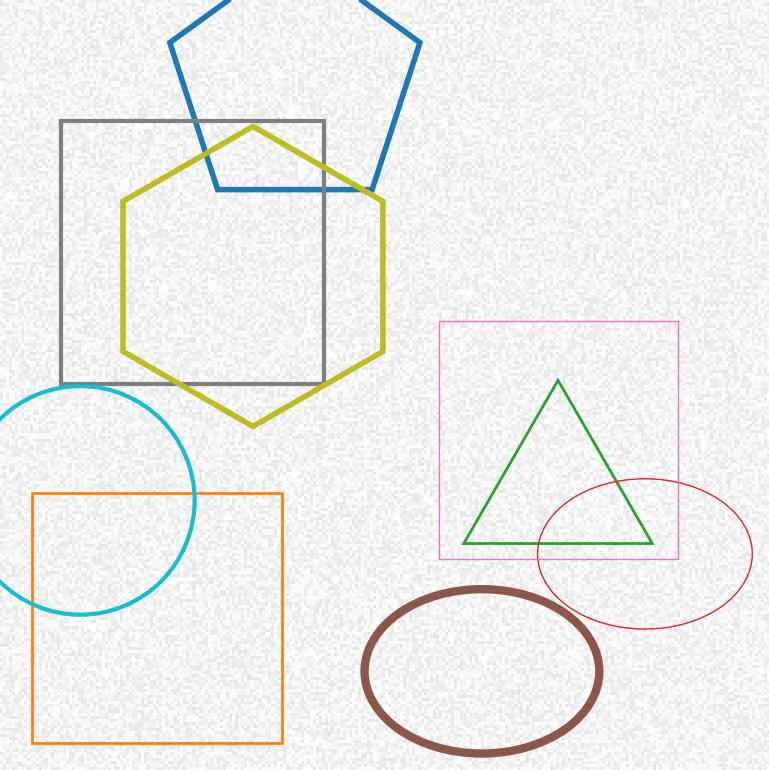[{"shape": "pentagon", "thickness": 2, "radius": 0.85, "center": [0.383, 0.892]}, {"shape": "square", "thickness": 1, "radius": 0.81, "center": [0.204, 0.197]}, {"shape": "triangle", "thickness": 1, "radius": 0.71, "center": [0.725, 0.365]}, {"shape": "oval", "thickness": 0.5, "radius": 0.7, "center": [0.838, 0.281]}, {"shape": "oval", "thickness": 3, "radius": 0.76, "center": [0.626, 0.128]}, {"shape": "square", "thickness": 0.5, "radius": 0.77, "center": [0.725, 0.428]}, {"shape": "square", "thickness": 1.5, "radius": 0.85, "center": [0.25, 0.672]}, {"shape": "hexagon", "thickness": 2, "radius": 0.97, "center": [0.329, 0.641]}, {"shape": "circle", "thickness": 1.5, "radius": 0.74, "center": [0.104, 0.35]}]